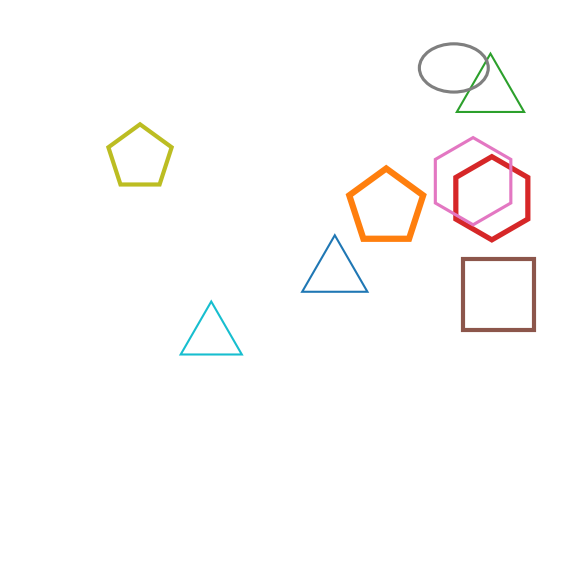[{"shape": "triangle", "thickness": 1, "radius": 0.33, "center": [0.58, 0.527]}, {"shape": "pentagon", "thickness": 3, "radius": 0.34, "center": [0.669, 0.64]}, {"shape": "triangle", "thickness": 1, "radius": 0.34, "center": [0.849, 0.839]}, {"shape": "hexagon", "thickness": 2.5, "radius": 0.36, "center": [0.852, 0.656]}, {"shape": "square", "thickness": 2, "radius": 0.31, "center": [0.863, 0.489]}, {"shape": "hexagon", "thickness": 1.5, "radius": 0.38, "center": [0.819, 0.685]}, {"shape": "oval", "thickness": 1.5, "radius": 0.3, "center": [0.786, 0.881]}, {"shape": "pentagon", "thickness": 2, "radius": 0.29, "center": [0.242, 0.726]}, {"shape": "triangle", "thickness": 1, "radius": 0.31, "center": [0.366, 0.416]}]